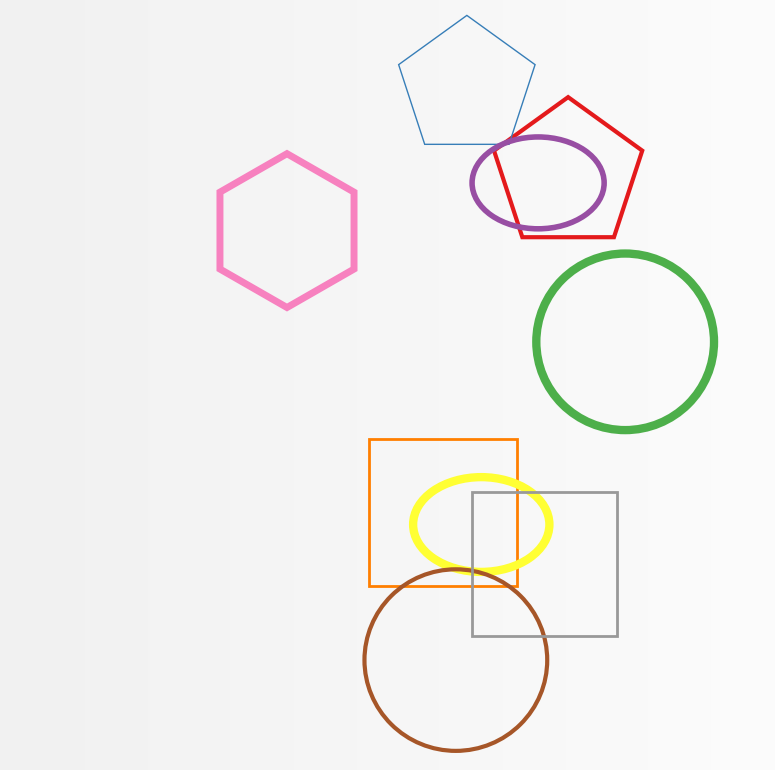[{"shape": "pentagon", "thickness": 1.5, "radius": 0.5, "center": [0.733, 0.773]}, {"shape": "pentagon", "thickness": 0.5, "radius": 0.46, "center": [0.602, 0.887]}, {"shape": "circle", "thickness": 3, "radius": 0.57, "center": [0.807, 0.556]}, {"shape": "oval", "thickness": 2, "radius": 0.43, "center": [0.694, 0.762]}, {"shape": "square", "thickness": 1, "radius": 0.48, "center": [0.571, 0.334]}, {"shape": "oval", "thickness": 3, "radius": 0.44, "center": [0.621, 0.319]}, {"shape": "circle", "thickness": 1.5, "radius": 0.59, "center": [0.588, 0.143]}, {"shape": "hexagon", "thickness": 2.5, "radius": 0.5, "center": [0.37, 0.701]}, {"shape": "square", "thickness": 1, "radius": 0.47, "center": [0.703, 0.267]}]